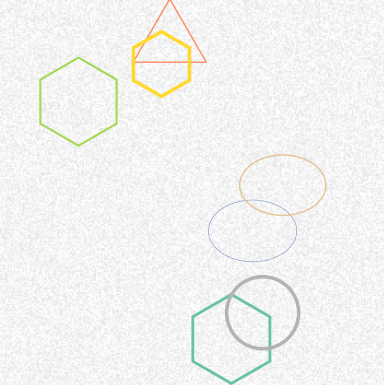[{"shape": "hexagon", "thickness": 2, "radius": 0.58, "center": [0.601, 0.12]}, {"shape": "triangle", "thickness": 1, "radius": 0.55, "center": [0.441, 0.893]}, {"shape": "oval", "thickness": 0.5, "radius": 0.57, "center": [0.656, 0.4]}, {"shape": "hexagon", "thickness": 1.5, "radius": 0.57, "center": [0.204, 0.736]}, {"shape": "hexagon", "thickness": 2.5, "radius": 0.42, "center": [0.419, 0.834]}, {"shape": "oval", "thickness": 1, "radius": 0.56, "center": [0.734, 0.519]}, {"shape": "circle", "thickness": 2.5, "radius": 0.47, "center": [0.682, 0.188]}]